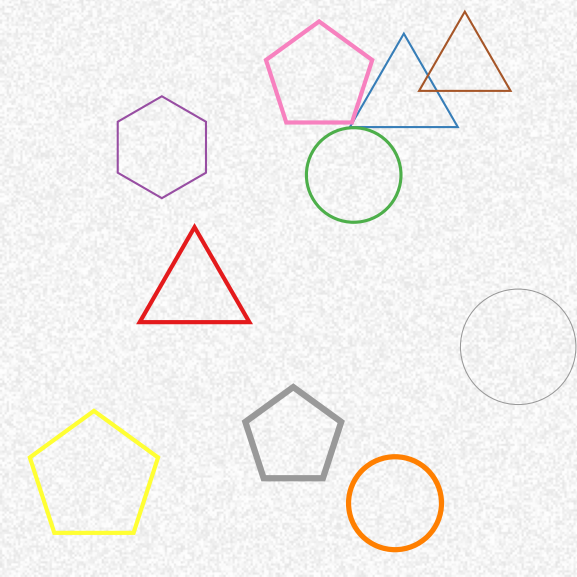[{"shape": "triangle", "thickness": 2, "radius": 0.55, "center": [0.337, 0.496]}, {"shape": "triangle", "thickness": 1, "radius": 0.54, "center": [0.699, 0.833]}, {"shape": "circle", "thickness": 1.5, "radius": 0.41, "center": [0.612, 0.696]}, {"shape": "hexagon", "thickness": 1, "radius": 0.44, "center": [0.28, 0.744]}, {"shape": "circle", "thickness": 2.5, "radius": 0.4, "center": [0.684, 0.128]}, {"shape": "pentagon", "thickness": 2, "radius": 0.58, "center": [0.163, 0.171]}, {"shape": "triangle", "thickness": 1, "radius": 0.46, "center": [0.805, 0.888]}, {"shape": "pentagon", "thickness": 2, "radius": 0.48, "center": [0.553, 0.865]}, {"shape": "circle", "thickness": 0.5, "radius": 0.5, "center": [0.897, 0.399]}, {"shape": "pentagon", "thickness": 3, "radius": 0.44, "center": [0.508, 0.242]}]